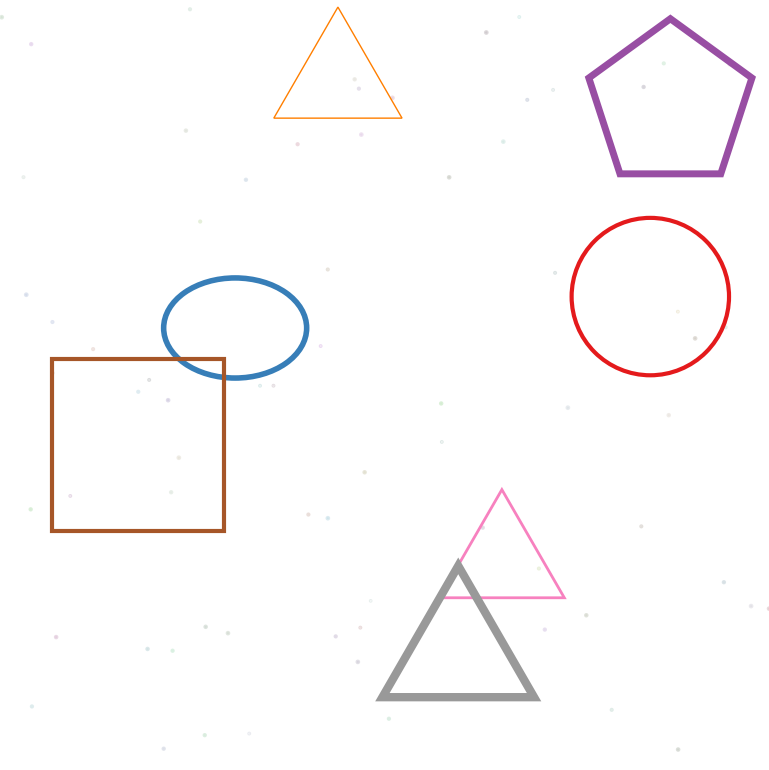[{"shape": "circle", "thickness": 1.5, "radius": 0.51, "center": [0.845, 0.615]}, {"shape": "oval", "thickness": 2, "radius": 0.46, "center": [0.305, 0.574]}, {"shape": "pentagon", "thickness": 2.5, "radius": 0.56, "center": [0.871, 0.864]}, {"shape": "triangle", "thickness": 0.5, "radius": 0.48, "center": [0.439, 0.895]}, {"shape": "square", "thickness": 1.5, "radius": 0.56, "center": [0.18, 0.422]}, {"shape": "triangle", "thickness": 1, "radius": 0.47, "center": [0.652, 0.27]}, {"shape": "triangle", "thickness": 3, "radius": 0.57, "center": [0.595, 0.151]}]